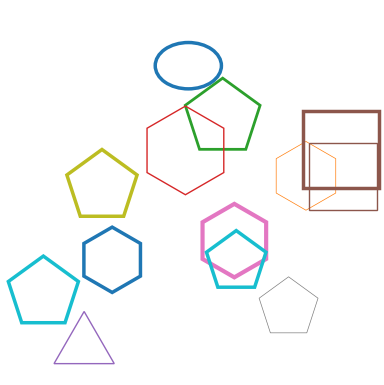[{"shape": "oval", "thickness": 2.5, "radius": 0.43, "center": [0.489, 0.829]}, {"shape": "hexagon", "thickness": 2.5, "radius": 0.42, "center": [0.291, 0.325]}, {"shape": "hexagon", "thickness": 0.5, "radius": 0.45, "center": [0.795, 0.543]}, {"shape": "pentagon", "thickness": 2, "radius": 0.51, "center": [0.578, 0.695]}, {"shape": "hexagon", "thickness": 1, "radius": 0.58, "center": [0.482, 0.609]}, {"shape": "triangle", "thickness": 1, "radius": 0.45, "center": [0.219, 0.101]}, {"shape": "square", "thickness": 2.5, "radius": 0.5, "center": [0.886, 0.612]}, {"shape": "square", "thickness": 1, "radius": 0.44, "center": [0.891, 0.542]}, {"shape": "hexagon", "thickness": 3, "radius": 0.48, "center": [0.609, 0.375]}, {"shape": "pentagon", "thickness": 0.5, "radius": 0.4, "center": [0.75, 0.201]}, {"shape": "pentagon", "thickness": 2.5, "radius": 0.48, "center": [0.265, 0.516]}, {"shape": "pentagon", "thickness": 2.5, "radius": 0.48, "center": [0.113, 0.239]}, {"shape": "pentagon", "thickness": 2.5, "radius": 0.41, "center": [0.614, 0.32]}]